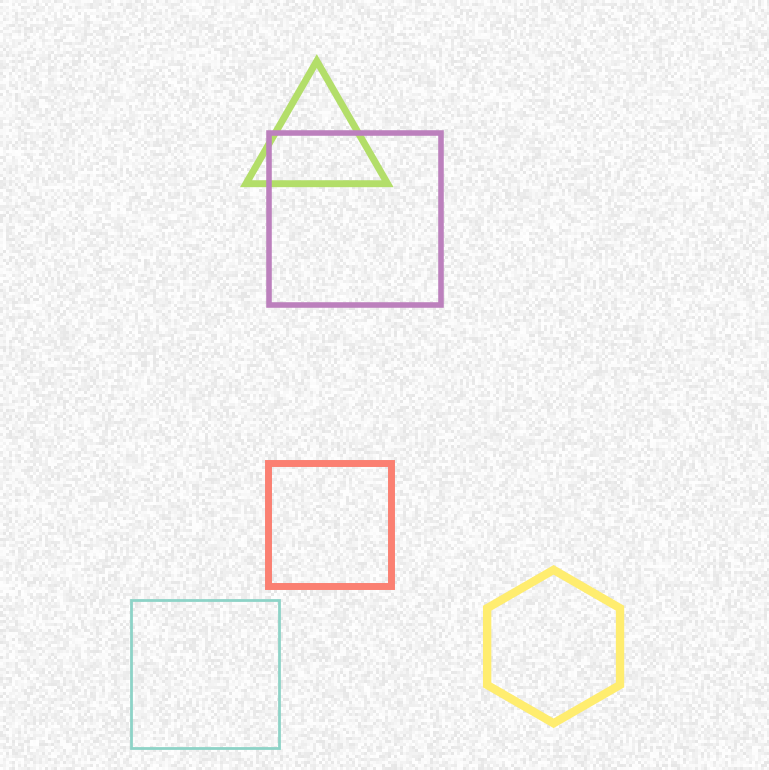[{"shape": "square", "thickness": 1, "radius": 0.48, "center": [0.266, 0.124]}, {"shape": "square", "thickness": 2.5, "radius": 0.4, "center": [0.428, 0.318]}, {"shape": "triangle", "thickness": 2.5, "radius": 0.53, "center": [0.411, 0.815]}, {"shape": "square", "thickness": 2, "radius": 0.56, "center": [0.461, 0.715]}, {"shape": "hexagon", "thickness": 3, "radius": 0.5, "center": [0.719, 0.16]}]